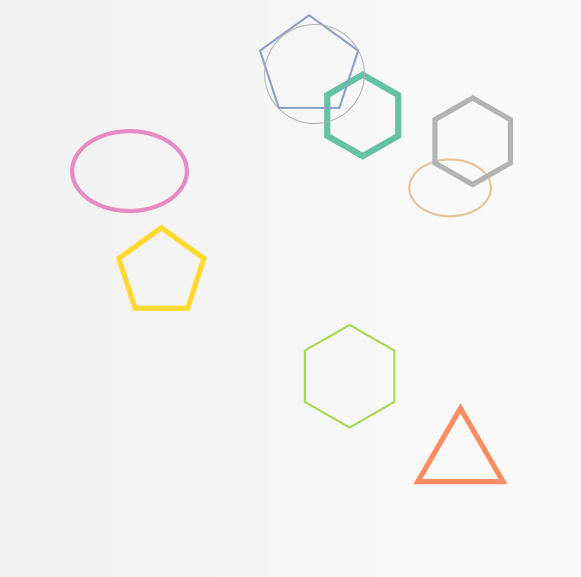[{"shape": "hexagon", "thickness": 3, "radius": 0.35, "center": [0.624, 0.799]}, {"shape": "triangle", "thickness": 2.5, "radius": 0.42, "center": [0.792, 0.208]}, {"shape": "pentagon", "thickness": 1, "radius": 0.44, "center": [0.532, 0.884]}, {"shape": "oval", "thickness": 2, "radius": 0.49, "center": [0.223, 0.703]}, {"shape": "hexagon", "thickness": 1, "radius": 0.44, "center": [0.601, 0.348]}, {"shape": "pentagon", "thickness": 2.5, "radius": 0.39, "center": [0.278, 0.528]}, {"shape": "oval", "thickness": 1, "radius": 0.35, "center": [0.774, 0.674]}, {"shape": "circle", "thickness": 0.5, "radius": 0.43, "center": [0.541, 0.871]}, {"shape": "hexagon", "thickness": 2.5, "radius": 0.37, "center": [0.813, 0.754]}]